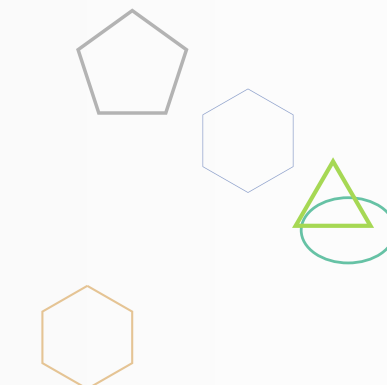[{"shape": "oval", "thickness": 2, "radius": 0.61, "center": [0.898, 0.402]}, {"shape": "hexagon", "thickness": 0.5, "radius": 0.67, "center": [0.64, 0.634]}, {"shape": "triangle", "thickness": 3, "radius": 0.56, "center": [0.86, 0.469]}, {"shape": "hexagon", "thickness": 1.5, "radius": 0.67, "center": [0.225, 0.124]}, {"shape": "pentagon", "thickness": 2.5, "radius": 0.74, "center": [0.341, 0.825]}]